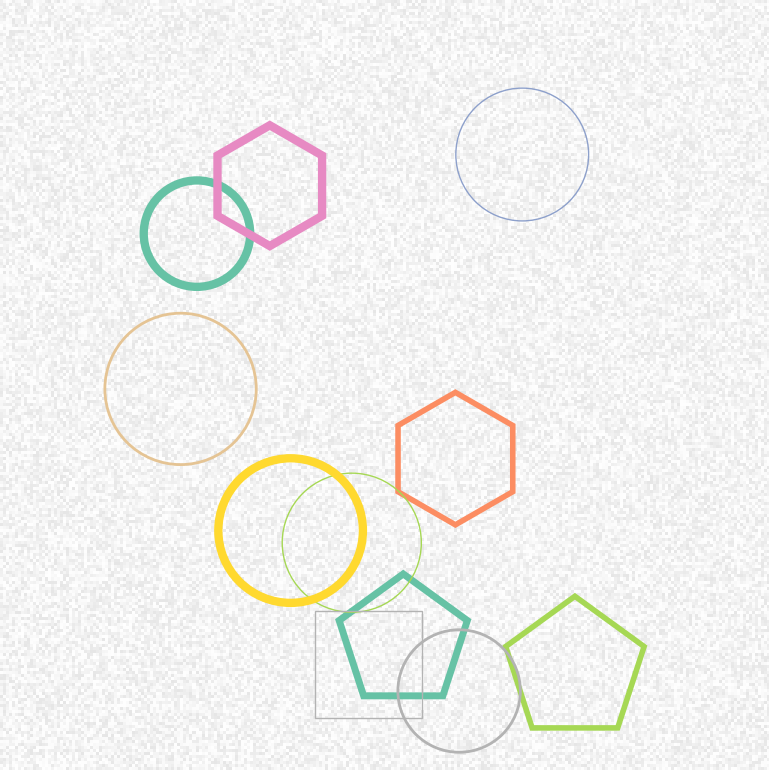[{"shape": "circle", "thickness": 3, "radius": 0.35, "center": [0.256, 0.697]}, {"shape": "pentagon", "thickness": 2.5, "radius": 0.44, "center": [0.524, 0.167]}, {"shape": "hexagon", "thickness": 2, "radius": 0.43, "center": [0.591, 0.404]}, {"shape": "circle", "thickness": 0.5, "radius": 0.43, "center": [0.678, 0.799]}, {"shape": "hexagon", "thickness": 3, "radius": 0.39, "center": [0.35, 0.759]}, {"shape": "circle", "thickness": 0.5, "radius": 0.45, "center": [0.457, 0.295]}, {"shape": "pentagon", "thickness": 2, "radius": 0.47, "center": [0.747, 0.131]}, {"shape": "circle", "thickness": 3, "radius": 0.47, "center": [0.377, 0.311]}, {"shape": "circle", "thickness": 1, "radius": 0.49, "center": [0.234, 0.495]}, {"shape": "circle", "thickness": 1, "radius": 0.4, "center": [0.596, 0.103]}, {"shape": "square", "thickness": 0.5, "radius": 0.35, "center": [0.479, 0.137]}]